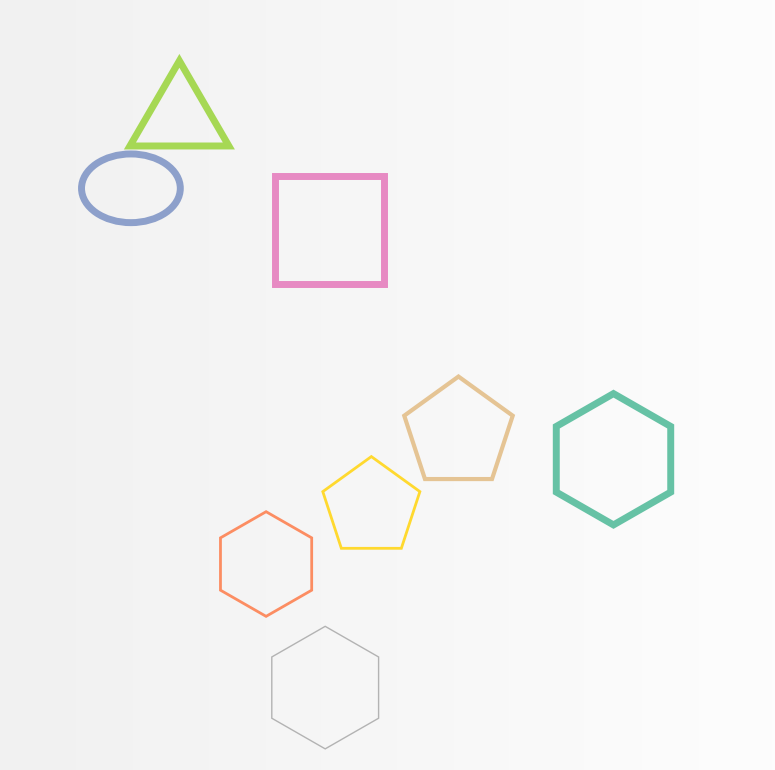[{"shape": "hexagon", "thickness": 2.5, "radius": 0.43, "center": [0.792, 0.404]}, {"shape": "hexagon", "thickness": 1, "radius": 0.34, "center": [0.343, 0.268]}, {"shape": "oval", "thickness": 2.5, "radius": 0.32, "center": [0.169, 0.755]}, {"shape": "square", "thickness": 2.5, "radius": 0.35, "center": [0.426, 0.701]}, {"shape": "triangle", "thickness": 2.5, "radius": 0.37, "center": [0.231, 0.847]}, {"shape": "pentagon", "thickness": 1, "radius": 0.33, "center": [0.479, 0.341]}, {"shape": "pentagon", "thickness": 1.5, "radius": 0.37, "center": [0.592, 0.437]}, {"shape": "hexagon", "thickness": 0.5, "radius": 0.4, "center": [0.42, 0.107]}]